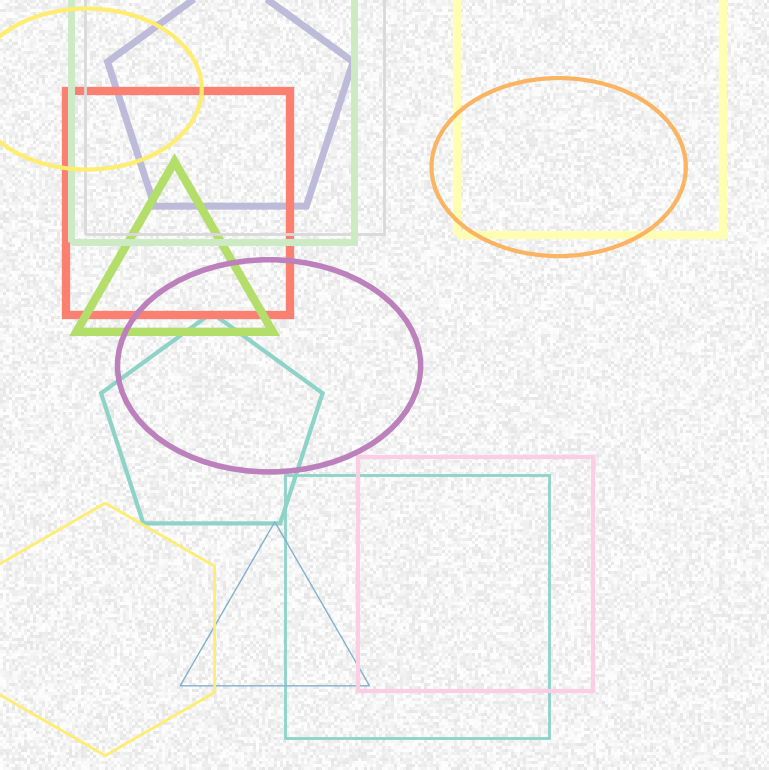[{"shape": "square", "thickness": 1, "radius": 0.86, "center": [0.541, 0.212]}, {"shape": "pentagon", "thickness": 1.5, "radius": 0.76, "center": [0.275, 0.443]}, {"shape": "square", "thickness": 3, "radius": 0.86, "center": [0.766, 0.866]}, {"shape": "pentagon", "thickness": 2.5, "radius": 0.84, "center": [0.299, 0.868]}, {"shape": "square", "thickness": 3, "radius": 0.73, "center": [0.231, 0.736]}, {"shape": "triangle", "thickness": 0.5, "radius": 0.71, "center": [0.357, 0.18]}, {"shape": "oval", "thickness": 1.5, "radius": 0.83, "center": [0.726, 0.783]}, {"shape": "triangle", "thickness": 3, "radius": 0.74, "center": [0.227, 0.643]}, {"shape": "square", "thickness": 1.5, "radius": 0.76, "center": [0.618, 0.255]}, {"shape": "square", "thickness": 1, "radius": 0.97, "center": [0.305, 0.891]}, {"shape": "oval", "thickness": 2, "radius": 0.98, "center": [0.349, 0.525]}, {"shape": "square", "thickness": 2.5, "radius": 0.92, "center": [0.276, 0.87]}, {"shape": "hexagon", "thickness": 1, "radius": 0.82, "center": [0.137, 0.183]}, {"shape": "oval", "thickness": 1.5, "radius": 0.75, "center": [0.113, 0.884]}]